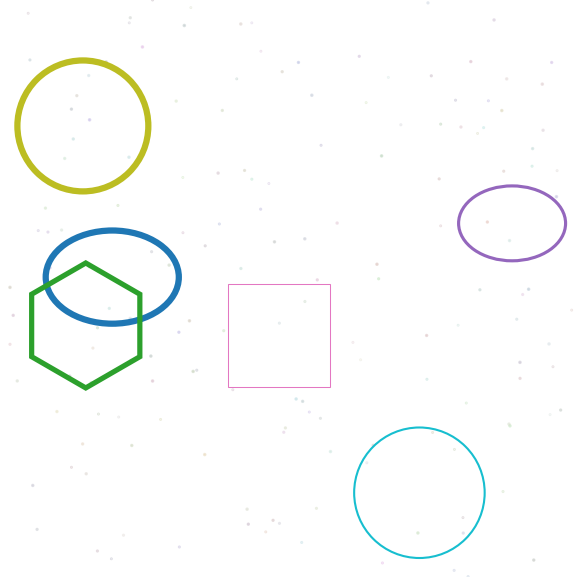[{"shape": "oval", "thickness": 3, "radius": 0.58, "center": [0.194, 0.519]}, {"shape": "hexagon", "thickness": 2.5, "radius": 0.54, "center": [0.148, 0.436]}, {"shape": "oval", "thickness": 1.5, "radius": 0.46, "center": [0.887, 0.612]}, {"shape": "square", "thickness": 0.5, "radius": 0.44, "center": [0.483, 0.418]}, {"shape": "circle", "thickness": 3, "radius": 0.57, "center": [0.143, 0.781]}, {"shape": "circle", "thickness": 1, "radius": 0.56, "center": [0.726, 0.146]}]